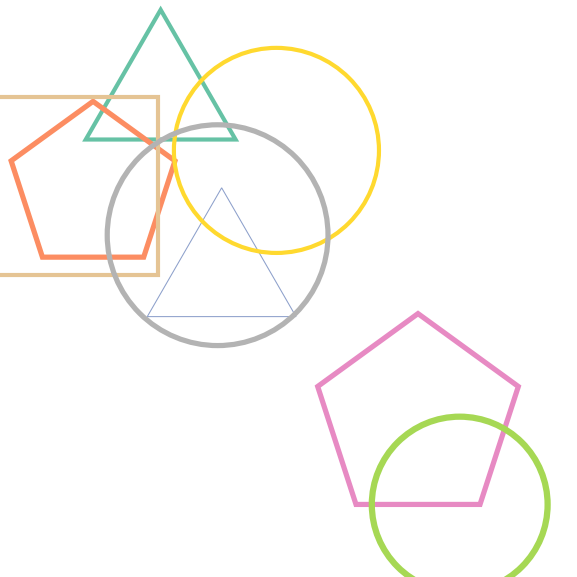[{"shape": "triangle", "thickness": 2, "radius": 0.75, "center": [0.278, 0.832]}, {"shape": "pentagon", "thickness": 2.5, "radius": 0.75, "center": [0.161, 0.674]}, {"shape": "triangle", "thickness": 0.5, "radius": 0.74, "center": [0.384, 0.525]}, {"shape": "pentagon", "thickness": 2.5, "radius": 0.91, "center": [0.724, 0.273]}, {"shape": "circle", "thickness": 3, "radius": 0.76, "center": [0.796, 0.125]}, {"shape": "circle", "thickness": 2, "radius": 0.89, "center": [0.479, 0.739]}, {"shape": "square", "thickness": 2, "radius": 0.77, "center": [0.12, 0.677]}, {"shape": "circle", "thickness": 2.5, "radius": 0.96, "center": [0.377, 0.592]}]